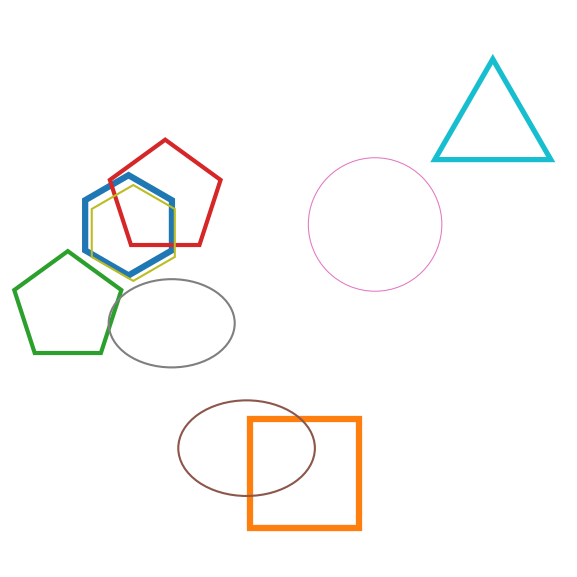[{"shape": "hexagon", "thickness": 3, "radius": 0.43, "center": [0.223, 0.609]}, {"shape": "square", "thickness": 3, "radius": 0.47, "center": [0.527, 0.18]}, {"shape": "pentagon", "thickness": 2, "radius": 0.49, "center": [0.117, 0.467]}, {"shape": "pentagon", "thickness": 2, "radius": 0.5, "center": [0.286, 0.656]}, {"shape": "oval", "thickness": 1, "radius": 0.59, "center": [0.427, 0.223]}, {"shape": "circle", "thickness": 0.5, "radius": 0.58, "center": [0.649, 0.61]}, {"shape": "oval", "thickness": 1, "radius": 0.55, "center": [0.297, 0.439]}, {"shape": "hexagon", "thickness": 1, "radius": 0.42, "center": [0.231, 0.596]}, {"shape": "triangle", "thickness": 2.5, "radius": 0.58, "center": [0.853, 0.781]}]